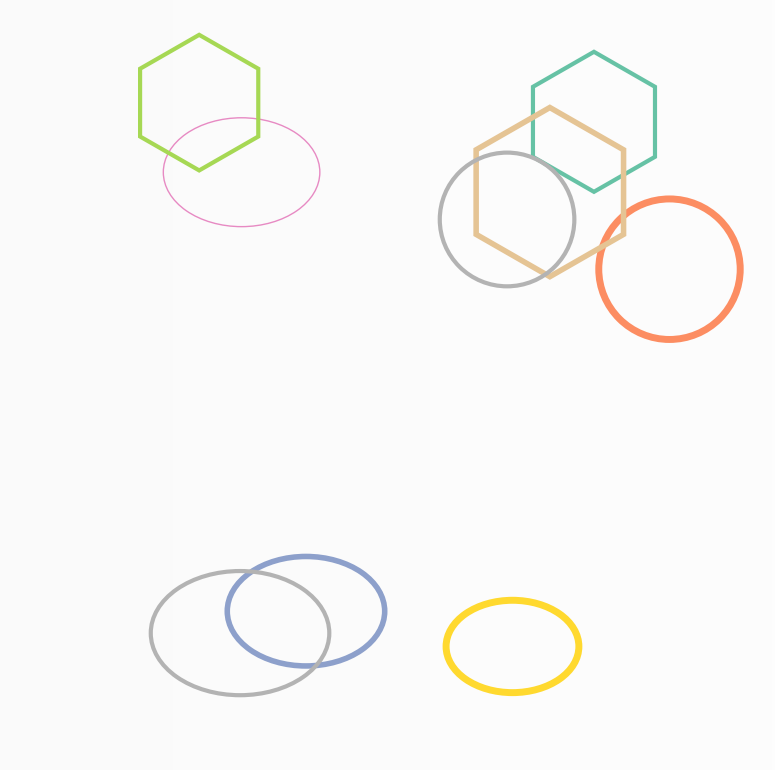[{"shape": "hexagon", "thickness": 1.5, "radius": 0.45, "center": [0.766, 0.842]}, {"shape": "circle", "thickness": 2.5, "radius": 0.46, "center": [0.864, 0.65]}, {"shape": "oval", "thickness": 2, "radius": 0.51, "center": [0.395, 0.206]}, {"shape": "oval", "thickness": 0.5, "radius": 0.5, "center": [0.312, 0.776]}, {"shape": "hexagon", "thickness": 1.5, "radius": 0.44, "center": [0.257, 0.867]}, {"shape": "oval", "thickness": 2.5, "radius": 0.43, "center": [0.661, 0.16]}, {"shape": "hexagon", "thickness": 2, "radius": 0.55, "center": [0.709, 0.751]}, {"shape": "oval", "thickness": 1.5, "radius": 0.58, "center": [0.31, 0.178]}, {"shape": "circle", "thickness": 1.5, "radius": 0.43, "center": [0.654, 0.715]}]